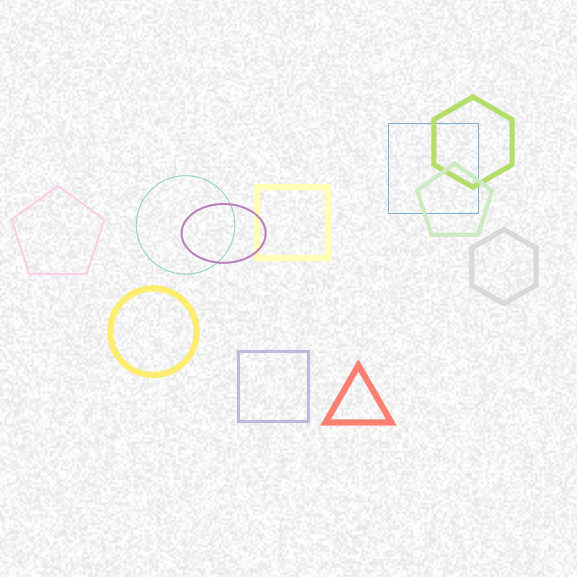[{"shape": "circle", "thickness": 0.5, "radius": 0.43, "center": [0.321, 0.61]}, {"shape": "square", "thickness": 3, "radius": 0.31, "center": [0.507, 0.614]}, {"shape": "square", "thickness": 1.5, "radius": 0.3, "center": [0.473, 0.33]}, {"shape": "triangle", "thickness": 3, "radius": 0.33, "center": [0.621, 0.301]}, {"shape": "square", "thickness": 0.5, "radius": 0.39, "center": [0.75, 0.708]}, {"shape": "hexagon", "thickness": 2.5, "radius": 0.39, "center": [0.819, 0.753]}, {"shape": "pentagon", "thickness": 1, "radius": 0.42, "center": [0.1, 0.593]}, {"shape": "hexagon", "thickness": 2.5, "radius": 0.32, "center": [0.873, 0.538]}, {"shape": "oval", "thickness": 1, "radius": 0.36, "center": [0.387, 0.595]}, {"shape": "pentagon", "thickness": 2, "radius": 0.34, "center": [0.787, 0.648]}, {"shape": "circle", "thickness": 3, "radius": 0.37, "center": [0.266, 0.425]}]